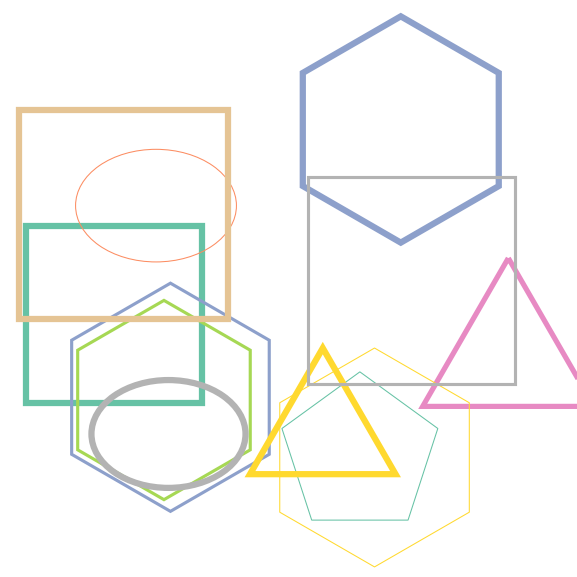[{"shape": "square", "thickness": 3, "radius": 0.76, "center": [0.198, 0.455]}, {"shape": "pentagon", "thickness": 0.5, "radius": 0.71, "center": [0.623, 0.213]}, {"shape": "oval", "thickness": 0.5, "radius": 0.7, "center": [0.27, 0.643]}, {"shape": "hexagon", "thickness": 1.5, "radius": 0.99, "center": [0.295, 0.311]}, {"shape": "hexagon", "thickness": 3, "radius": 0.98, "center": [0.694, 0.775]}, {"shape": "triangle", "thickness": 2.5, "radius": 0.86, "center": [0.88, 0.381]}, {"shape": "hexagon", "thickness": 1.5, "radius": 0.86, "center": [0.284, 0.306]}, {"shape": "triangle", "thickness": 3, "radius": 0.73, "center": [0.559, 0.251]}, {"shape": "hexagon", "thickness": 0.5, "radius": 0.95, "center": [0.649, 0.207]}, {"shape": "square", "thickness": 3, "radius": 0.91, "center": [0.214, 0.628]}, {"shape": "oval", "thickness": 3, "radius": 0.67, "center": [0.292, 0.248]}, {"shape": "square", "thickness": 1.5, "radius": 0.89, "center": [0.713, 0.513]}]